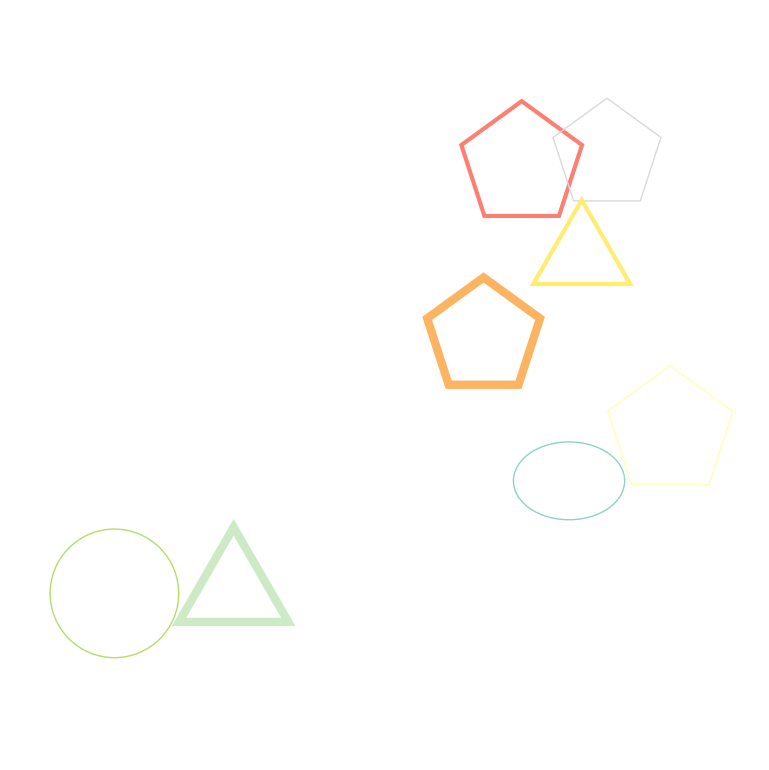[{"shape": "oval", "thickness": 0.5, "radius": 0.36, "center": [0.739, 0.376]}, {"shape": "pentagon", "thickness": 0.5, "radius": 0.43, "center": [0.87, 0.44]}, {"shape": "pentagon", "thickness": 1.5, "radius": 0.41, "center": [0.678, 0.786]}, {"shape": "pentagon", "thickness": 3, "radius": 0.39, "center": [0.628, 0.563]}, {"shape": "circle", "thickness": 0.5, "radius": 0.42, "center": [0.149, 0.229]}, {"shape": "pentagon", "thickness": 0.5, "radius": 0.37, "center": [0.788, 0.799]}, {"shape": "triangle", "thickness": 3, "radius": 0.41, "center": [0.303, 0.233]}, {"shape": "triangle", "thickness": 1.5, "radius": 0.36, "center": [0.755, 0.667]}]